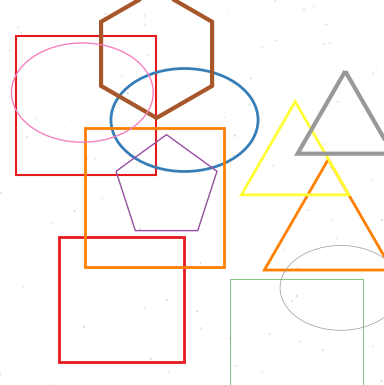[{"shape": "square", "thickness": 2, "radius": 0.81, "center": [0.315, 0.222]}, {"shape": "square", "thickness": 1.5, "radius": 0.9, "center": [0.223, 0.727]}, {"shape": "oval", "thickness": 2, "radius": 0.96, "center": [0.479, 0.688]}, {"shape": "square", "thickness": 0.5, "radius": 0.87, "center": [0.771, 0.103]}, {"shape": "pentagon", "thickness": 1, "radius": 0.69, "center": [0.433, 0.512]}, {"shape": "triangle", "thickness": 2, "radius": 0.96, "center": [0.853, 0.394]}, {"shape": "square", "thickness": 2, "radius": 0.9, "center": [0.401, 0.487]}, {"shape": "triangle", "thickness": 2, "radius": 0.81, "center": [0.767, 0.575]}, {"shape": "hexagon", "thickness": 3, "radius": 0.83, "center": [0.407, 0.86]}, {"shape": "oval", "thickness": 1, "radius": 0.92, "center": [0.214, 0.76]}, {"shape": "oval", "thickness": 0.5, "radius": 0.79, "center": [0.885, 0.252]}, {"shape": "triangle", "thickness": 3, "radius": 0.71, "center": [0.897, 0.672]}]